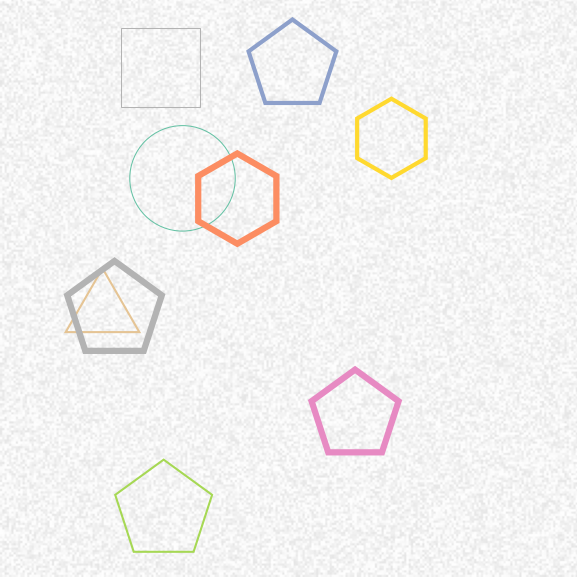[{"shape": "circle", "thickness": 0.5, "radius": 0.46, "center": [0.316, 0.69]}, {"shape": "hexagon", "thickness": 3, "radius": 0.39, "center": [0.411, 0.655]}, {"shape": "pentagon", "thickness": 2, "radius": 0.4, "center": [0.506, 0.885]}, {"shape": "pentagon", "thickness": 3, "radius": 0.4, "center": [0.615, 0.28]}, {"shape": "pentagon", "thickness": 1, "radius": 0.44, "center": [0.283, 0.115]}, {"shape": "hexagon", "thickness": 2, "radius": 0.34, "center": [0.678, 0.76]}, {"shape": "triangle", "thickness": 1, "radius": 0.37, "center": [0.178, 0.461]}, {"shape": "pentagon", "thickness": 3, "radius": 0.43, "center": [0.198, 0.461]}, {"shape": "square", "thickness": 0.5, "radius": 0.34, "center": [0.278, 0.882]}]